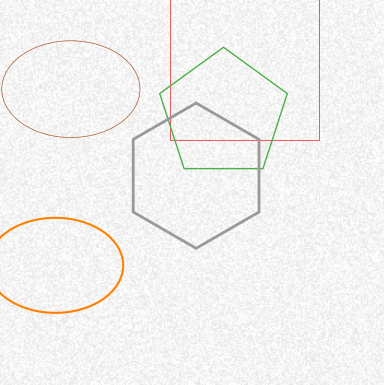[{"shape": "square", "thickness": 0.5, "radius": 0.97, "center": [0.635, 0.829]}, {"shape": "pentagon", "thickness": 1, "radius": 0.87, "center": [0.581, 0.703]}, {"shape": "oval", "thickness": 1.5, "radius": 0.88, "center": [0.144, 0.311]}, {"shape": "oval", "thickness": 0.5, "radius": 0.9, "center": [0.184, 0.768]}, {"shape": "hexagon", "thickness": 2, "radius": 0.94, "center": [0.509, 0.544]}]